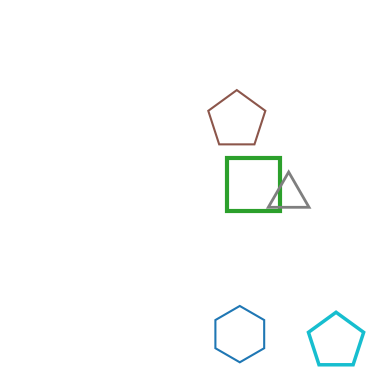[{"shape": "hexagon", "thickness": 1.5, "radius": 0.37, "center": [0.623, 0.132]}, {"shape": "square", "thickness": 3, "radius": 0.35, "center": [0.658, 0.521]}, {"shape": "pentagon", "thickness": 1.5, "radius": 0.39, "center": [0.615, 0.688]}, {"shape": "triangle", "thickness": 2, "radius": 0.31, "center": [0.75, 0.492]}, {"shape": "pentagon", "thickness": 2.5, "radius": 0.38, "center": [0.873, 0.114]}]